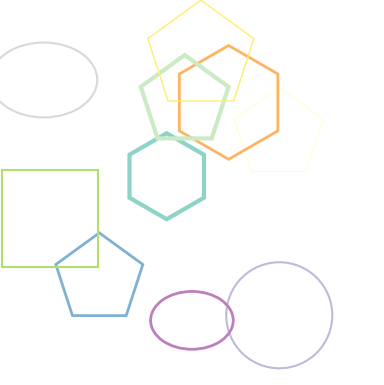[{"shape": "hexagon", "thickness": 3, "radius": 0.56, "center": [0.433, 0.542]}, {"shape": "pentagon", "thickness": 0.5, "radius": 0.61, "center": [0.724, 0.652]}, {"shape": "circle", "thickness": 1.5, "radius": 0.69, "center": [0.725, 0.181]}, {"shape": "pentagon", "thickness": 2, "radius": 0.59, "center": [0.258, 0.276]}, {"shape": "hexagon", "thickness": 2, "radius": 0.74, "center": [0.594, 0.734]}, {"shape": "square", "thickness": 1.5, "radius": 0.63, "center": [0.13, 0.433]}, {"shape": "oval", "thickness": 1.5, "radius": 0.69, "center": [0.114, 0.792]}, {"shape": "oval", "thickness": 2, "radius": 0.54, "center": [0.498, 0.168]}, {"shape": "pentagon", "thickness": 3, "radius": 0.6, "center": [0.48, 0.737]}, {"shape": "pentagon", "thickness": 1, "radius": 0.72, "center": [0.522, 0.855]}]